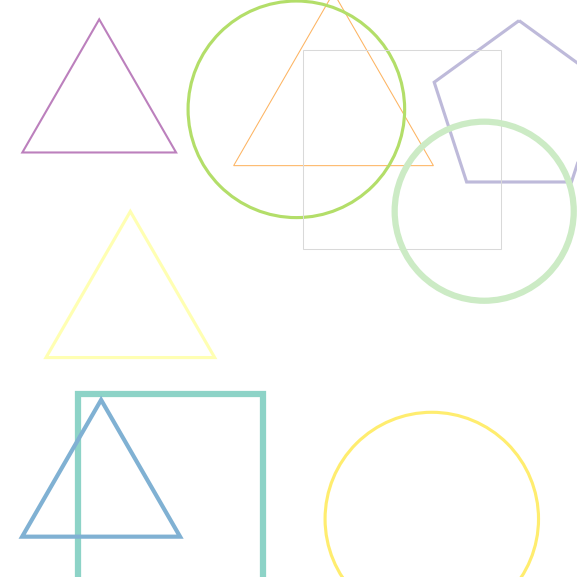[{"shape": "square", "thickness": 3, "radius": 0.8, "center": [0.295, 0.156]}, {"shape": "triangle", "thickness": 1.5, "radius": 0.84, "center": [0.226, 0.464]}, {"shape": "pentagon", "thickness": 1.5, "radius": 0.77, "center": [0.899, 0.809]}, {"shape": "triangle", "thickness": 2, "radius": 0.79, "center": [0.175, 0.149]}, {"shape": "triangle", "thickness": 0.5, "radius": 1.0, "center": [0.578, 0.812]}, {"shape": "circle", "thickness": 1.5, "radius": 0.94, "center": [0.513, 0.81]}, {"shape": "square", "thickness": 0.5, "radius": 0.86, "center": [0.696, 0.74]}, {"shape": "triangle", "thickness": 1, "radius": 0.77, "center": [0.172, 0.812]}, {"shape": "circle", "thickness": 3, "radius": 0.78, "center": [0.838, 0.633]}, {"shape": "circle", "thickness": 1.5, "radius": 0.92, "center": [0.748, 0.1]}]